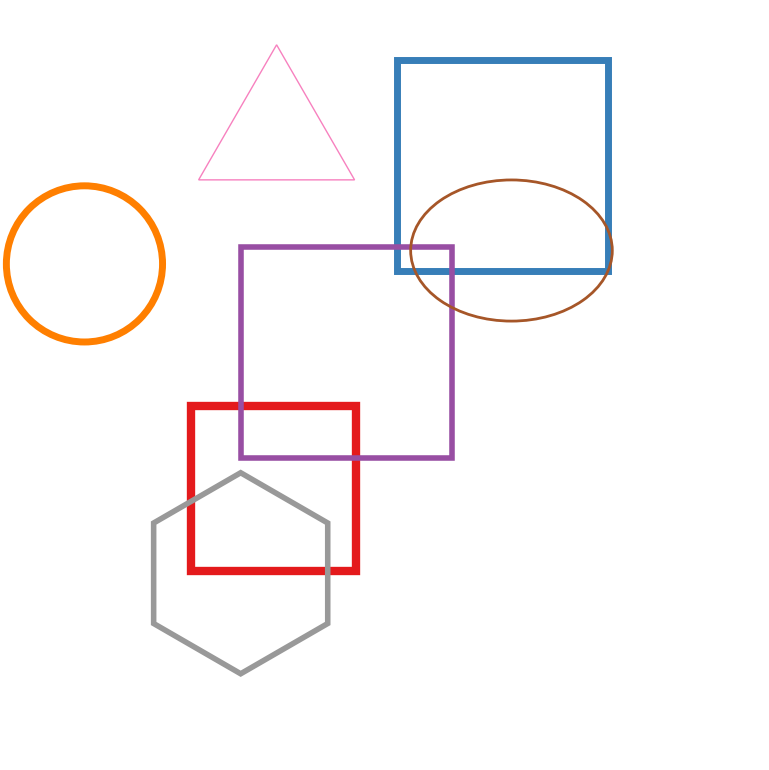[{"shape": "square", "thickness": 3, "radius": 0.53, "center": [0.355, 0.366]}, {"shape": "square", "thickness": 2.5, "radius": 0.69, "center": [0.653, 0.785]}, {"shape": "square", "thickness": 2, "radius": 0.68, "center": [0.45, 0.542]}, {"shape": "circle", "thickness": 2.5, "radius": 0.51, "center": [0.11, 0.657]}, {"shape": "oval", "thickness": 1, "radius": 0.65, "center": [0.664, 0.675]}, {"shape": "triangle", "thickness": 0.5, "radius": 0.58, "center": [0.359, 0.825]}, {"shape": "hexagon", "thickness": 2, "radius": 0.65, "center": [0.313, 0.256]}]